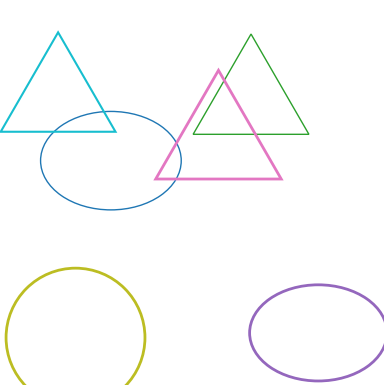[{"shape": "oval", "thickness": 1, "radius": 0.91, "center": [0.288, 0.583]}, {"shape": "triangle", "thickness": 1, "radius": 0.87, "center": [0.652, 0.738]}, {"shape": "oval", "thickness": 2, "radius": 0.89, "center": [0.827, 0.135]}, {"shape": "triangle", "thickness": 2, "radius": 0.94, "center": [0.567, 0.629]}, {"shape": "circle", "thickness": 2, "radius": 0.9, "center": [0.196, 0.123]}, {"shape": "triangle", "thickness": 1.5, "radius": 0.86, "center": [0.151, 0.744]}]